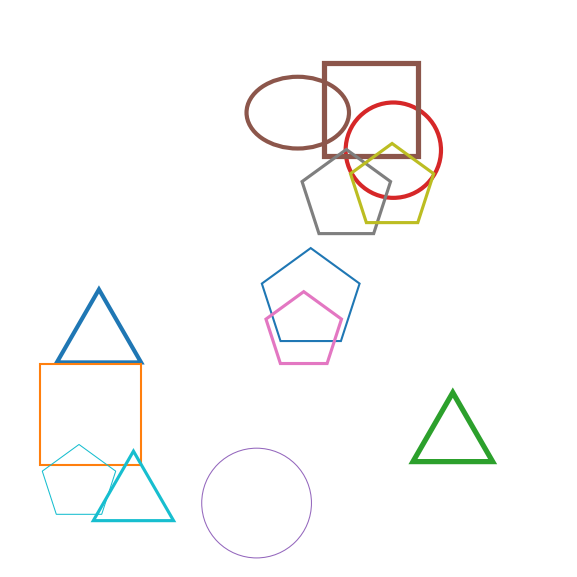[{"shape": "pentagon", "thickness": 1, "radius": 0.44, "center": [0.538, 0.481]}, {"shape": "triangle", "thickness": 2, "radius": 0.42, "center": [0.171, 0.414]}, {"shape": "square", "thickness": 1, "radius": 0.43, "center": [0.157, 0.281]}, {"shape": "triangle", "thickness": 2.5, "radius": 0.4, "center": [0.784, 0.24]}, {"shape": "circle", "thickness": 2, "radius": 0.41, "center": [0.681, 0.739]}, {"shape": "circle", "thickness": 0.5, "radius": 0.48, "center": [0.444, 0.128]}, {"shape": "square", "thickness": 2.5, "radius": 0.41, "center": [0.643, 0.81]}, {"shape": "oval", "thickness": 2, "radius": 0.44, "center": [0.516, 0.804]}, {"shape": "pentagon", "thickness": 1.5, "radius": 0.34, "center": [0.526, 0.425]}, {"shape": "pentagon", "thickness": 1.5, "radius": 0.4, "center": [0.6, 0.66]}, {"shape": "pentagon", "thickness": 1.5, "radius": 0.38, "center": [0.679, 0.675]}, {"shape": "pentagon", "thickness": 0.5, "radius": 0.33, "center": [0.137, 0.163]}, {"shape": "triangle", "thickness": 1.5, "radius": 0.4, "center": [0.231, 0.138]}]